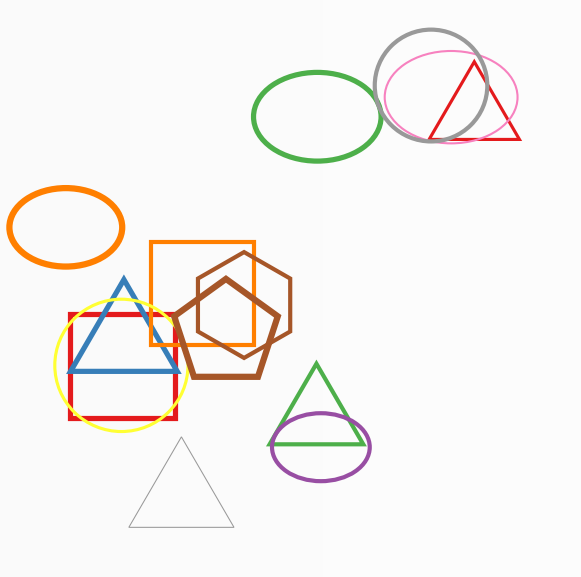[{"shape": "triangle", "thickness": 1.5, "radius": 0.45, "center": [0.816, 0.803]}, {"shape": "square", "thickness": 2.5, "radius": 0.45, "center": [0.211, 0.365]}, {"shape": "triangle", "thickness": 2.5, "radius": 0.53, "center": [0.213, 0.409]}, {"shape": "oval", "thickness": 2.5, "radius": 0.55, "center": [0.546, 0.797]}, {"shape": "triangle", "thickness": 2, "radius": 0.47, "center": [0.544, 0.276]}, {"shape": "oval", "thickness": 2, "radius": 0.42, "center": [0.552, 0.225]}, {"shape": "oval", "thickness": 3, "radius": 0.49, "center": [0.113, 0.605]}, {"shape": "square", "thickness": 2, "radius": 0.44, "center": [0.348, 0.491]}, {"shape": "circle", "thickness": 1.5, "radius": 0.57, "center": [0.209, 0.366]}, {"shape": "pentagon", "thickness": 3, "radius": 0.47, "center": [0.389, 0.422]}, {"shape": "hexagon", "thickness": 2, "radius": 0.46, "center": [0.42, 0.471]}, {"shape": "oval", "thickness": 1, "radius": 0.57, "center": [0.776, 0.831]}, {"shape": "triangle", "thickness": 0.5, "radius": 0.52, "center": [0.312, 0.138]}, {"shape": "circle", "thickness": 2, "radius": 0.48, "center": [0.742, 0.851]}]